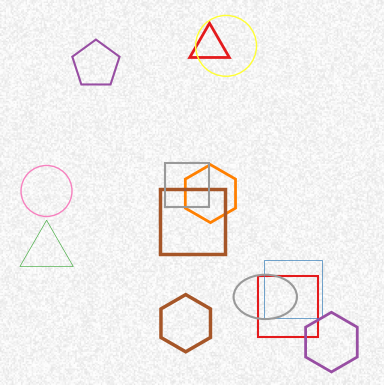[{"shape": "triangle", "thickness": 2, "radius": 0.3, "center": [0.544, 0.88]}, {"shape": "square", "thickness": 1.5, "radius": 0.39, "center": [0.748, 0.204]}, {"shape": "square", "thickness": 0.5, "radius": 0.38, "center": [0.76, 0.249]}, {"shape": "triangle", "thickness": 0.5, "radius": 0.4, "center": [0.121, 0.348]}, {"shape": "hexagon", "thickness": 2, "radius": 0.39, "center": [0.861, 0.111]}, {"shape": "pentagon", "thickness": 1.5, "radius": 0.32, "center": [0.249, 0.833]}, {"shape": "hexagon", "thickness": 2, "radius": 0.38, "center": [0.547, 0.497]}, {"shape": "circle", "thickness": 1, "radius": 0.4, "center": [0.587, 0.881]}, {"shape": "square", "thickness": 2.5, "radius": 0.43, "center": [0.5, 0.425]}, {"shape": "hexagon", "thickness": 2.5, "radius": 0.37, "center": [0.482, 0.161]}, {"shape": "circle", "thickness": 1, "radius": 0.33, "center": [0.121, 0.504]}, {"shape": "oval", "thickness": 1.5, "radius": 0.41, "center": [0.689, 0.229]}, {"shape": "square", "thickness": 1.5, "radius": 0.29, "center": [0.486, 0.519]}]